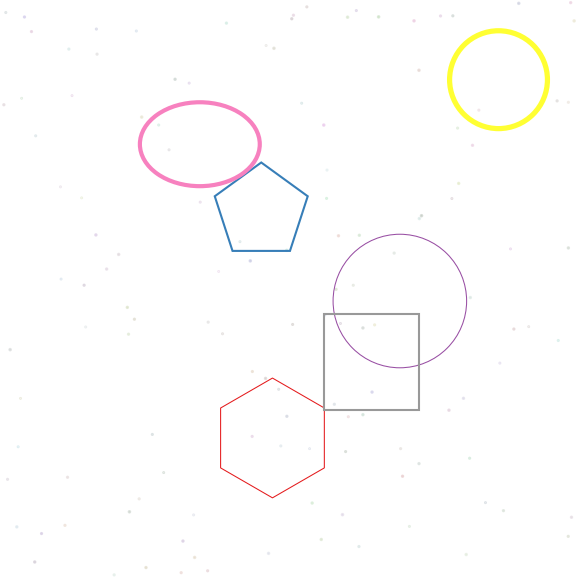[{"shape": "hexagon", "thickness": 0.5, "radius": 0.52, "center": [0.472, 0.241]}, {"shape": "pentagon", "thickness": 1, "radius": 0.42, "center": [0.452, 0.633]}, {"shape": "circle", "thickness": 0.5, "radius": 0.58, "center": [0.692, 0.478]}, {"shape": "circle", "thickness": 2.5, "radius": 0.42, "center": [0.863, 0.861]}, {"shape": "oval", "thickness": 2, "radius": 0.52, "center": [0.346, 0.749]}, {"shape": "square", "thickness": 1, "radius": 0.41, "center": [0.643, 0.372]}]